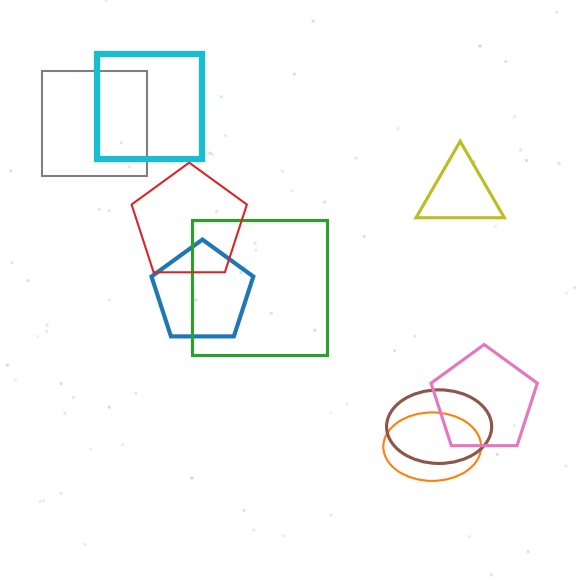[{"shape": "pentagon", "thickness": 2, "radius": 0.46, "center": [0.351, 0.492]}, {"shape": "oval", "thickness": 1, "radius": 0.42, "center": [0.748, 0.226]}, {"shape": "square", "thickness": 1.5, "radius": 0.58, "center": [0.449, 0.501]}, {"shape": "pentagon", "thickness": 1, "radius": 0.52, "center": [0.328, 0.613]}, {"shape": "oval", "thickness": 1.5, "radius": 0.45, "center": [0.76, 0.26]}, {"shape": "pentagon", "thickness": 1.5, "radius": 0.48, "center": [0.838, 0.306]}, {"shape": "square", "thickness": 1, "radius": 0.45, "center": [0.164, 0.785]}, {"shape": "triangle", "thickness": 1.5, "radius": 0.44, "center": [0.797, 0.666]}, {"shape": "square", "thickness": 3, "radius": 0.45, "center": [0.258, 0.815]}]